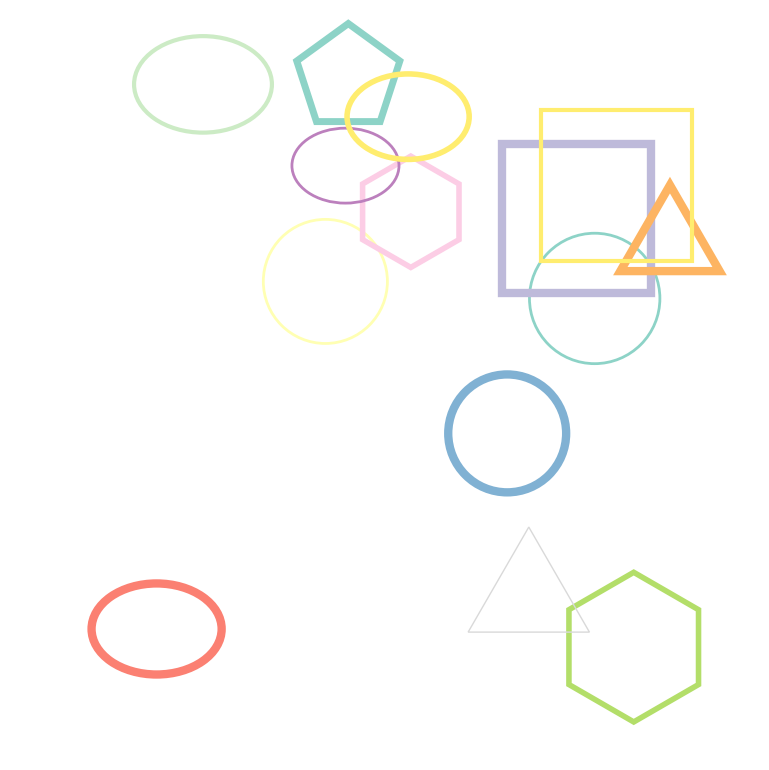[{"shape": "circle", "thickness": 1, "radius": 0.42, "center": [0.772, 0.612]}, {"shape": "pentagon", "thickness": 2.5, "radius": 0.35, "center": [0.452, 0.899]}, {"shape": "circle", "thickness": 1, "radius": 0.4, "center": [0.423, 0.635]}, {"shape": "square", "thickness": 3, "radius": 0.48, "center": [0.749, 0.717]}, {"shape": "oval", "thickness": 3, "radius": 0.42, "center": [0.203, 0.183]}, {"shape": "circle", "thickness": 3, "radius": 0.38, "center": [0.659, 0.437]}, {"shape": "triangle", "thickness": 3, "radius": 0.37, "center": [0.87, 0.685]}, {"shape": "hexagon", "thickness": 2, "radius": 0.49, "center": [0.823, 0.16]}, {"shape": "hexagon", "thickness": 2, "radius": 0.36, "center": [0.534, 0.725]}, {"shape": "triangle", "thickness": 0.5, "radius": 0.45, "center": [0.687, 0.225]}, {"shape": "oval", "thickness": 1, "radius": 0.35, "center": [0.449, 0.785]}, {"shape": "oval", "thickness": 1.5, "radius": 0.45, "center": [0.264, 0.89]}, {"shape": "oval", "thickness": 2, "radius": 0.4, "center": [0.53, 0.848]}, {"shape": "square", "thickness": 1.5, "radius": 0.49, "center": [0.801, 0.759]}]